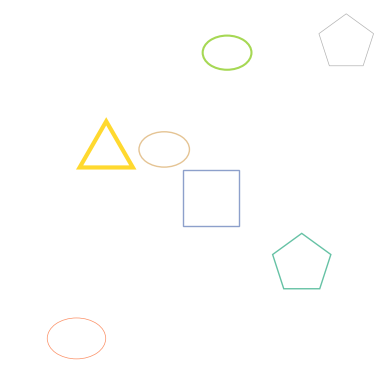[{"shape": "pentagon", "thickness": 1, "radius": 0.4, "center": [0.784, 0.314]}, {"shape": "oval", "thickness": 0.5, "radius": 0.38, "center": [0.199, 0.121]}, {"shape": "square", "thickness": 1, "radius": 0.36, "center": [0.549, 0.486]}, {"shape": "oval", "thickness": 1.5, "radius": 0.32, "center": [0.59, 0.863]}, {"shape": "triangle", "thickness": 3, "radius": 0.4, "center": [0.276, 0.605]}, {"shape": "oval", "thickness": 1, "radius": 0.33, "center": [0.427, 0.612]}, {"shape": "pentagon", "thickness": 0.5, "radius": 0.37, "center": [0.899, 0.89]}]